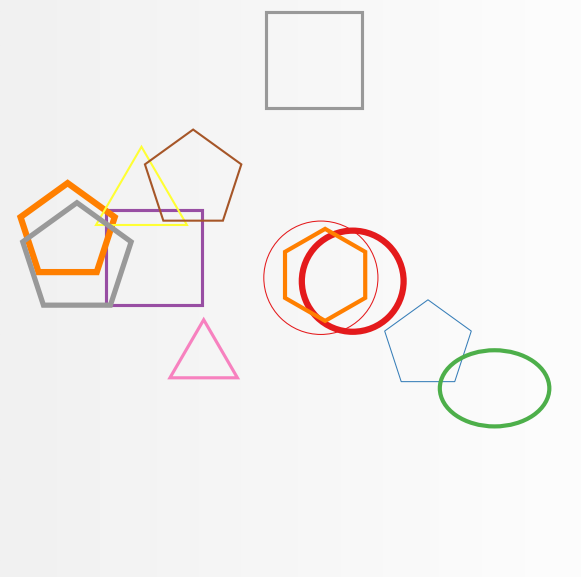[{"shape": "circle", "thickness": 3, "radius": 0.44, "center": [0.607, 0.512]}, {"shape": "circle", "thickness": 0.5, "radius": 0.49, "center": [0.552, 0.518]}, {"shape": "pentagon", "thickness": 0.5, "radius": 0.39, "center": [0.736, 0.402]}, {"shape": "oval", "thickness": 2, "radius": 0.47, "center": [0.851, 0.327]}, {"shape": "square", "thickness": 1.5, "radius": 0.41, "center": [0.265, 0.554]}, {"shape": "pentagon", "thickness": 3, "radius": 0.43, "center": [0.116, 0.597]}, {"shape": "hexagon", "thickness": 2, "radius": 0.4, "center": [0.559, 0.523]}, {"shape": "triangle", "thickness": 1, "radius": 0.45, "center": [0.243, 0.655]}, {"shape": "pentagon", "thickness": 1, "radius": 0.44, "center": [0.332, 0.688]}, {"shape": "triangle", "thickness": 1.5, "radius": 0.34, "center": [0.35, 0.378]}, {"shape": "square", "thickness": 1.5, "radius": 0.41, "center": [0.54, 0.895]}, {"shape": "pentagon", "thickness": 2.5, "radius": 0.49, "center": [0.132, 0.55]}]